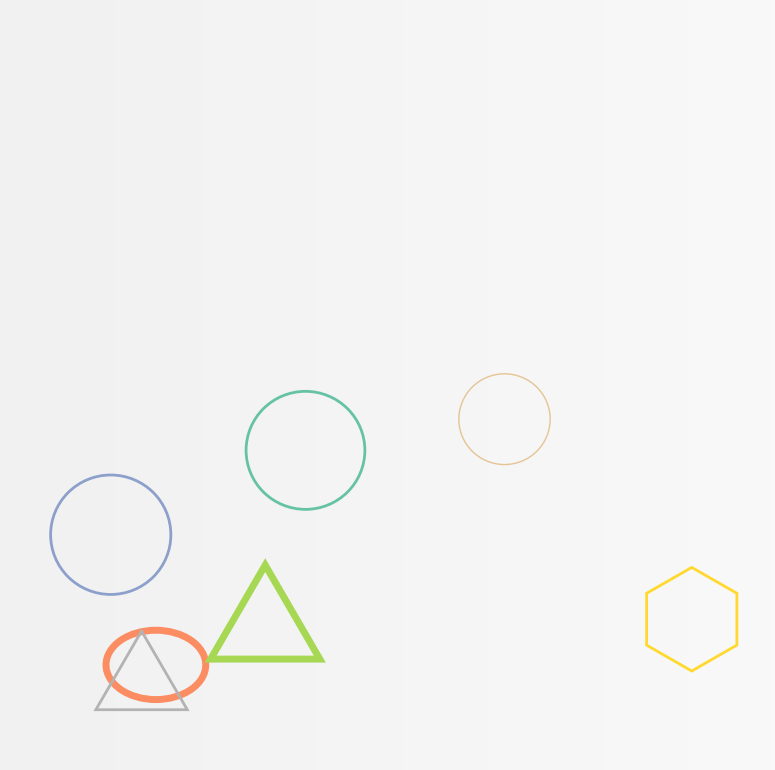[{"shape": "circle", "thickness": 1, "radius": 0.38, "center": [0.394, 0.415]}, {"shape": "oval", "thickness": 2.5, "radius": 0.32, "center": [0.201, 0.136]}, {"shape": "circle", "thickness": 1, "radius": 0.39, "center": [0.143, 0.306]}, {"shape": "triangle", "thickness": 2.5, "radius": 0.41, "center": [0.342, 0.185]}, {"shape": "hexagon", "thickness": 1, "radius": 0.34, "center": [0.893, 0.196]}, {"shape": "circle", "thickness": 0.5, "radius": 0.29, "center": [0.651, 0.456]}, {"shape": "triangle", "thickness": 1, "radius": 0.34, "center": [0.183, 0.112]}]